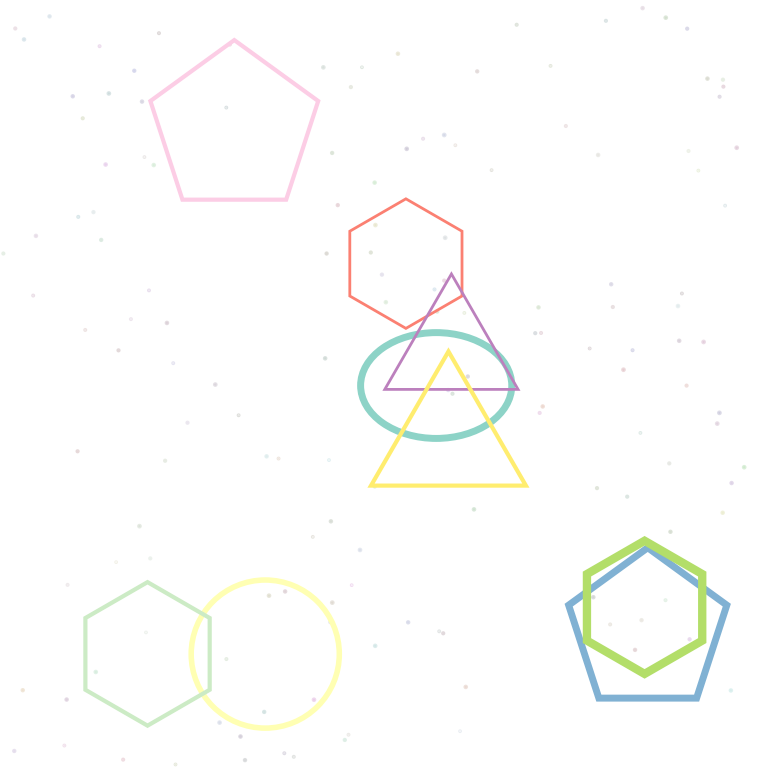[{"shape": "oval", "thickness": 2.5, "radius": 0.49, "center": [0.566, 0.499]}, {"shape": "circle", "thickness": 2, "radius": 0.48, "center": [0.344, 0.151]}, {"shape": "hexagon", "thickness": 1, "radius": 0.42, "center": [0.527, 0.658]}, {"shape": "pentagon", "thickness": 2.5, "radius": 0.54, "center": [0.841, 0.181]}, {"shape": "hexagon", "thickness": 3, "radius": 0.43, "center": [0.837, 0.211]}, {"shape": "pentagon", "thickness": 1.5, "radius": 0.57, "center": [0.304, 0.833]}, {"shape": "triangle", "thickness": 1, "radius": 0.5, "center": [0.586, 0.544]}, {"shape": "hexagon", "thickness": 1.5, "radius": 0.47, "center": [0.192, 0.151]}, {"shape": "triangle", "thickness": 1.5, "radius": 0.58, "center": [0.582, 0.427]}]